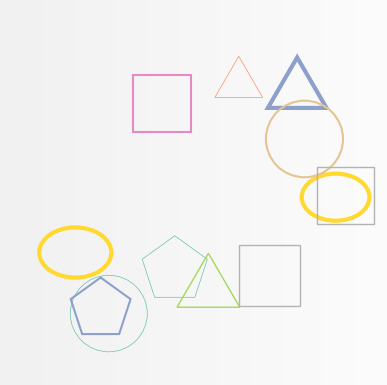[{"shape": "pentagon", "thickness": 0.5, "radius": 0.44, "center": [0.451, 0.299]}, {"shape": "circle", "thickness": 0.5, "radius": 0.5, "center": [0.281, 0.186]}, {"shape": "triangle", "thickness": 0.5, "radius": 0.36, "center": [0.616, 0.783]}, {"shape": "triangle", "thickness": 3, "radius": 0.44, "center": [0.767, 0.763]}, {"shape": "pentagon", "thickness": 1.5, "radius": 0.41, "center": [0.26, 0.198]}, {"shape": "square", "thickness": 1.5, "radius": 0.37, "center": [0.418, 0.731]}, {"shape": "triangle", "thickness": 1, "radius": 0.47, "center": [0.538, 0.249]}, {"shape": "oval", "thickness": 3, "radius": 0.47, "center": [0.194, 0.344]}, {"shape": "oval", "thickness": 3, "radius": 0.44, "center": [0.866, 0.488]}, {"shape": "circle", "thickness": 1.5, "radius": 0.5, "center": [0.786, 0.639]}, {"shape": "square", "thickness": 1, "radius": 0.37, "center": [0.891, 0.493]}, {"shape": "square", "thickness": 1, "radius": 0.4, "center": [0.695, 0.284]}]